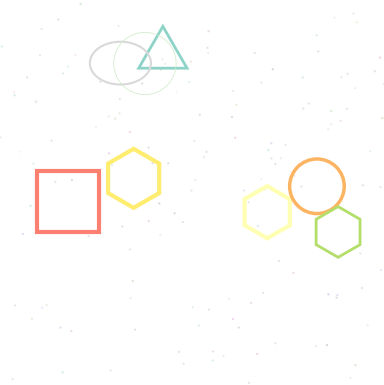[{"shape": "triangle", "thickness": 2, "radius": 0.36, "center": [0.423, 0.859]}, {"shape": "hexagon", "thickness": 3, "radius": 0.34, "center": [0.694, 0.449]}, {"shape": "square", "thickness": 3, "radius": 0.4, "center": [0.177, 0.477]}, {"shape": "circle", "thickness": 2.5, "radius": 0.35, "center": [0.823, 0.516]}, {"shape": "hexagon", "thickness": 2, "radius": 0.33, "center": [0.878, 0.398]}, {"shape": "oval", "thickness": 1.5, "radius": 0.4, "center": [0.313, 0.836]}, {"shape": "circle", "thickness": 0.5, "radius": 0.4, "center": [0.377, 0.835]}, {"shape": "hexagon", "thickness": 3, "radius": 0.38, "center": [0.347, 0.537]}]